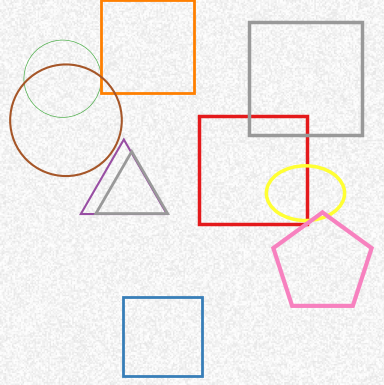[{"shape": "square", "thickness": 2.5, "radius": 0.7, "center": [0.657, 0.557]}, {"shape": "square", "thickness": 2, "radius": 0.51, "center": [0.422, 0.125]}, {"shape": "circle", "thickness": 0.5, "radius": 0.5, "center": [0.163, 0.795]}, {"shape": "triangle", "thickness": 1.5, "radius": 0.65, "center": [0.322, 0.509]}, {"shape": "square", "thickness": 2, "radius": 0.6, "center": [0.383, 0.879]}, {"shape": "oval", "thickness": 2.5, "radius": 0.51, "center": [0.793, 0.498]}, {"shape": "circle", "thickness": 1.5, "radius": 0.72, "center": [0.171, 0.688]}, {"shape": "pentagon", "thickness": 3, "radius": 0.67, "center": [0.838, 0.314]}, {"shape": "square", "thickness": 2.5, "radius": 0.73, "center": [0.794, 0.796]}, {"shape": "triangle", "thickness": 2, "radius": 0.54, "center": [0.342, 0.499]}]